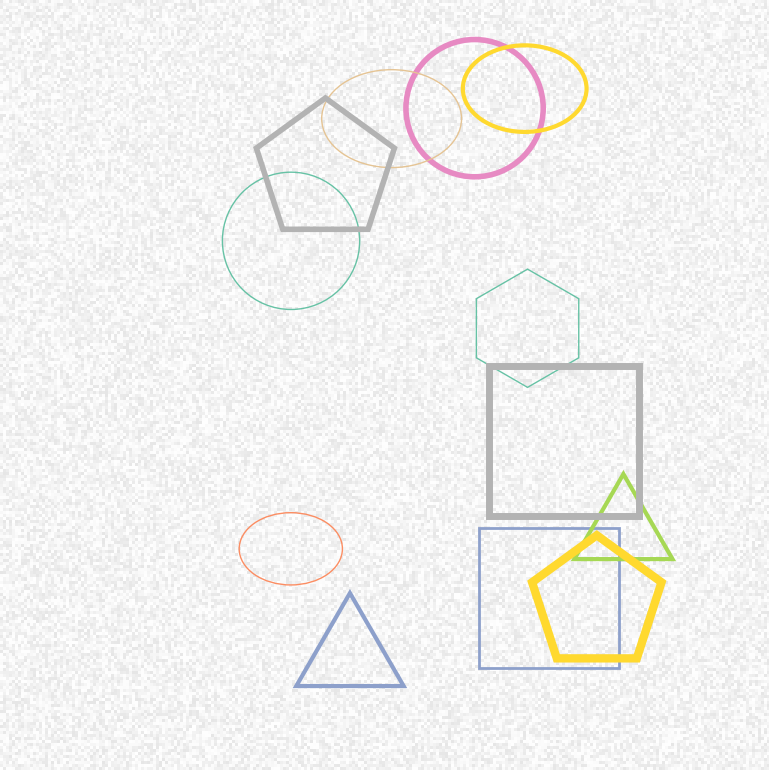[{"shape": "circle", "thickness": 0.5, "radius": 0.45, "center": [0.378, 0.687]}, {"shape": "hexagon", "thickness": 0.5, "radius": 0.38, "center": [0.685, 0.574]}, {"shape": "oval", "thickness": 0.5, "radius": 0.34, "center": [0.378, 0.287]}, {"shape": "square", "thickness": 1, "radius": 0.45, "center": [0.713, 0.224]}, {"shape": "triangle", "thickness": 1.5, "radius": 0.4, "center": [0.454, 0.149]}, {"shape": "circle", "thickness": 2, "radius": 0.45, "center": [0.616, 0.86]}, {"shape": "triangle", "thickness": 1.5, "radius": 0.37, "center": [0.81, 0.311]}, {"shape": "pentagon", "thickness": 3, "radius": 0.44, "center": [0.775, 0.216]}, {"shape": "oval", "thickness": 1.5, "radius": 0.4, "center": [0.681, 0.885]}, {"shape": "oval", "thickness": 0.5, "radius": 0.45, "center": [0.509, 0.846]}, {"shape": "pentagon", "thickness": 2, "radius": 0.47, "center": [0.423, 0.778]}, {"shape": "square", "thickness": 2.5, "radius": 0.49, "center": [0.733, 0.428]}]